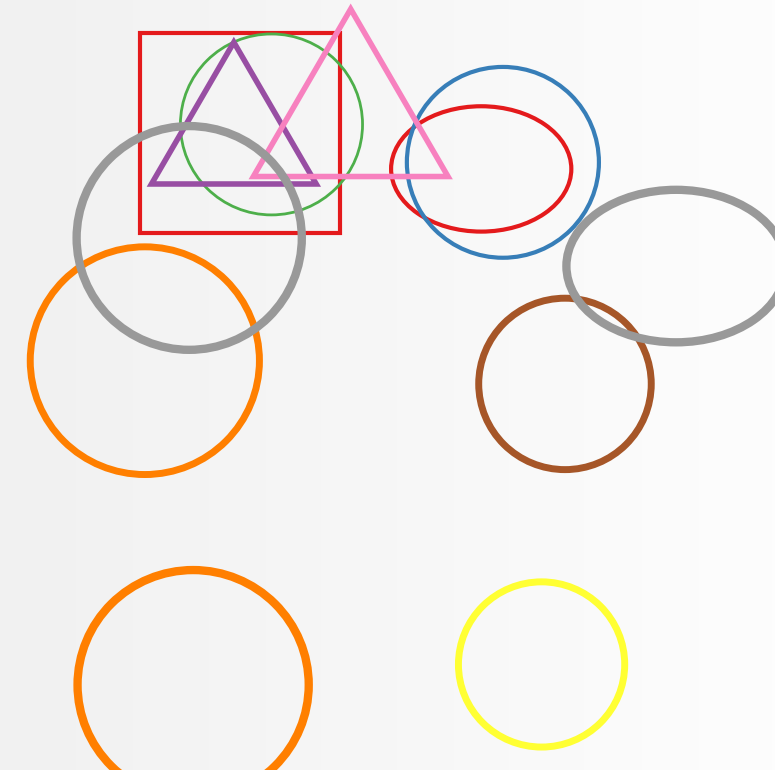[{"shape": "square", "thickness": 1.5, "radius": 0.65, "center": [0.309, 0.827]}, {"shape": "oval", "thickness": 1.5, "radius": 0.58, "center": [0.621, 0.781]}, {"shape": "circle", "thickness": 1.5, "radius": 0.62, "center": [0.649, 0.789]}, {"shape": "circle", "thickness": 1, "radius": 0.59, "center": [0.35, 0.838]}, {"shape": "triangle", "thickness": 2, "radius": 0.61, "center": [0.302, 0.822]}, {"shape": "circle", "thickness": 3, "radius": 0.75, "center": [0.249, 0.111]}, {"shape": "circle", "thickness": 2.5, "radius": 0.74, "center": [0.187, 0.532]}, {"shape": "circle", "thickness": 2.5, "radius": 0.54, "center": [0.699, 0.137]}, {"shape": "circle", "thickness": 2.5, "radius": 0.56, "center": [0.729, 0.501]}, {"shape": "triangle", "thickness": 2, "radius": 0.73, "center": [0.453, 0.843]}, {"shape": "oval", "thickness": 3, "radius": 0.71, "center": [0.872, 0.654]}, {"shape": "circle", "thickness": 3, "radius": 0.73, "center": [0.244, 0.691]}]